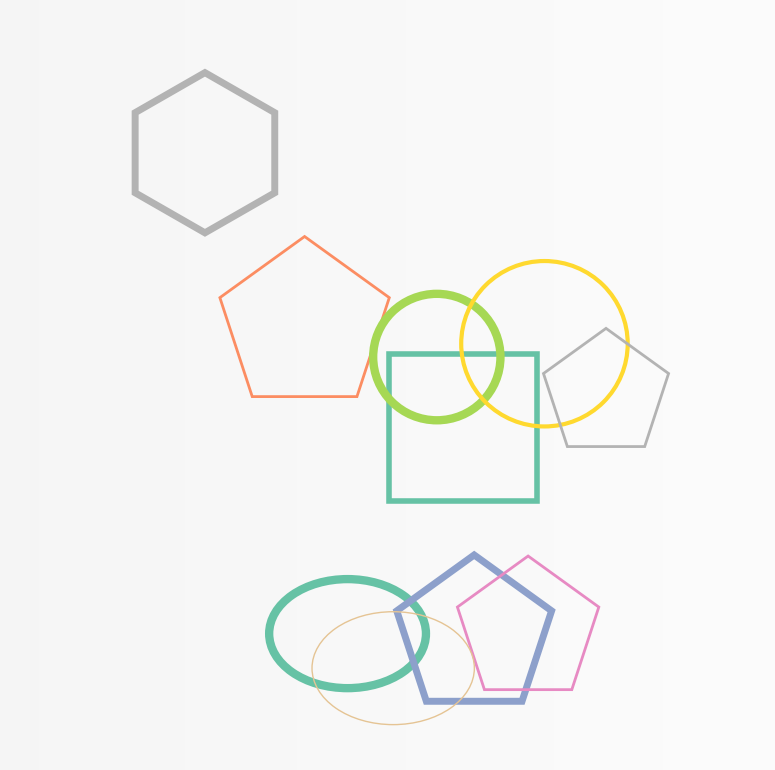[{"shape": "square", "thickness": 2, "radius": 0.48, "center": [0.597, 0.445]}, {"shape": "oval", "thickness": 3, "radius": 0.51, "center": [0.448, 0.177]}, {"shape": "pentagon", "thickness": 1, "radius": 0.57, "center": [0.393, 0.578]}, {"shape": "pentagon", "thickness": 2.5, "radius": 0.53, "center": [0.612, 0.174]}, {"shape": "pentagon", "thickness": 1, "radius": 0.48, "center": [0.681, 0.182]}, {"shape": "circle", "thickness": 3, "radius": 0.41, "center": [0.564, 0.536]}, {"shape": "circle", "thickness": 1.5, "radius": 0.54, "center": [0.703, 0.554]}, {"shape": "oval", "thickness": 0.5, "radius": 0.52, "center": [0.507, 0.132]}, {"shape": "pentagon", "thickness": 1, "radius": 0.42, "center": [0.782, 0.489]}, {"shape": "hexagon", "thickness": 2.5, "radius": 0.52, "center": [0.264, 0.802]}]